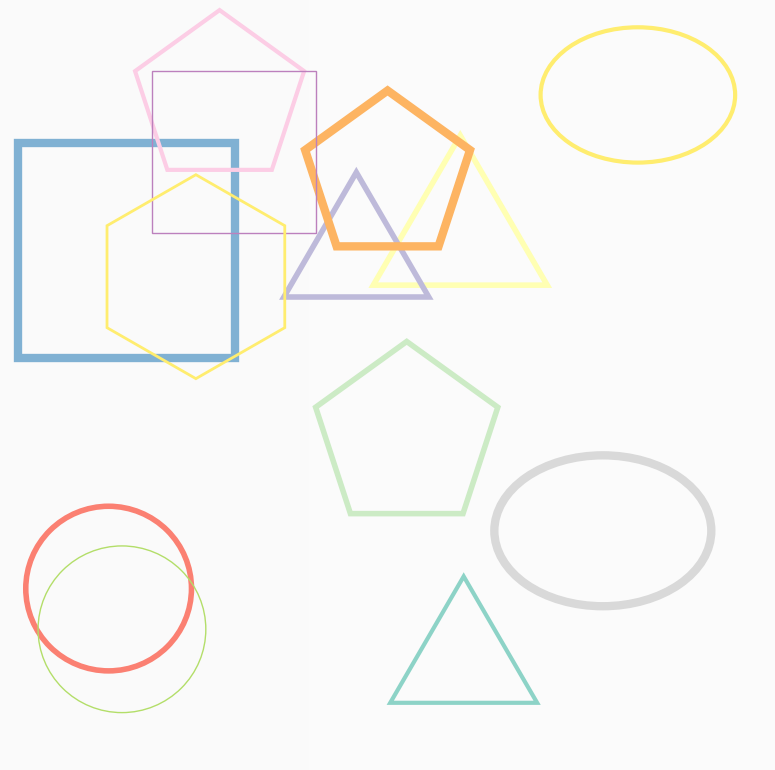[{"shape": "triangle", "thickness": 1.5, "radius": 0.55, "center": [0.598, 0.142]}, {"shape": "triangle", "thickness": 2, "radius": 0.65, "center": [0.594, 0.694]}, {"shape": "triangle", "thickness": 2, "radius": 0.54, "center": [0.46, 0.668]}, {"shape": "circle", "thickness": 2, "radius": 0.53, "center": [0.14, 0.236]}, {"shape": "square", "thickness": 3, "radius": 0.7, "center": [0.163, 0.675]}, {"shape": "pentagon", "thickness": 3, "radius": 0.56, "center": [0.5, 0.771]}, {"shape": "circle", "thickness": 0.5, "radius": 0.54, "center": [0.157, 0.183]}, {"shape": "pentagon", "thickness": 1.5, "radius": 0.57, "center": [0.283, 0.872]}, {"shape": "oval", "thickness": 3, "radius": 0.7, "center": [0.778, 0.311]}, {"shape": "square", "thickness": 0.5, "radius": 0.53, "center": [0.302, 0.802]}, {"shape": "pentagon", "thickness": 2, "radius": 0.62, "center": [0.525, 0.433]}, {"shape": "oval", "thickness": 1.5, "radius": 0.63, "center": [0.823, 0.877]}, {"shape": "hexagon", "thickness": 1, "radius": 0.66, "center": [0.253, 0.641]}]